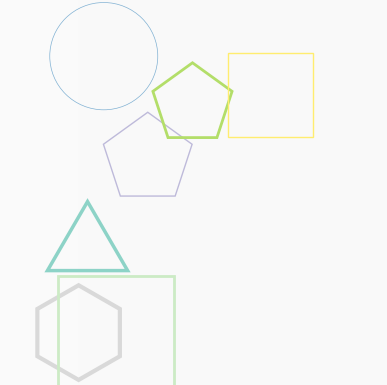[{"shape": "triangle", "thickness": 2.5, "radius": 0.6, "center": [0.226, 0.357]}, {"shape": "pentagon", "thickness": 1, "radius": 0.6, "center": [0.381, 0.588]}, {"shape": "circle", "thickness": 0.5, "radius": 0.7, "center": [0.268, 0.854]}, {"shape": "pentagon", "thickness": 2, "radius": 0.54, "center": [0.497, 0.73]}, {"shape": "hexagon", "thickness": 3, "radius": 0.61, "center": [0.203, 0.136]}, {"shape": "square", "thickness": 2, "radius": 0.75, "center": [0.3, 0.133]}, {"shape": "square", "thickness": 1, "radius": 0.55, "center": [0.698, 0.753]}]